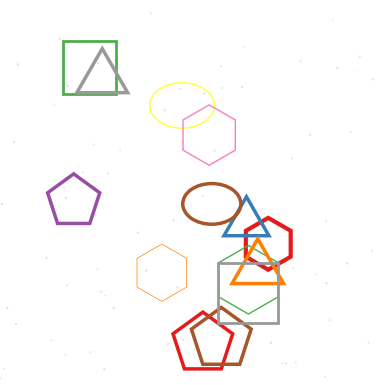[{"shape": "hexagon", "thickness": 3, "radius": 0.34, "center": [0.697, 0.367]}, {"shape": "pentagon", "thickness": 2.5, "radius": 0.41, "center": [0.527, 0.108]}, {"shape": "triangle", "thickness": 2.5, "radius": 0.34, "center": [0.64, 0.421]}, {"shape": "hexagon", "thickness": 1, "radius": 0.44, "center": [0.645, 0.273]}, {"shape": "square", "thickness": 2, "radius": 0.34, "center": [0.232, 0.824]}, {"shape": "pentagon", "thickness": 2.5, "radius": 0.36, "center": [0.191, 0.477]}, {"shape": "hexagon", "thickness": 0.5, "radius": 0.37, "center": [0.42, 0.292]}, {"shape": "triangle", "thickness": 2.5, "radius": 0.39, "center": [0.67, 0.302]}, {"shape": "oval", "thickness": 1, "radius": 0.42, "center": [0.473, 0.726]}, {"shape": "oval", "thickness": 2.5, "radius": 0.38, "center": [0.55, 0.47]}, {"shape": "pentagon", "thickness": 2.5, "radius": 0.41, "center": [0.575, 0.12]}, {"shape": "hexagon", "thickness": 1, "radius": 0.39, "center": [0.543, 0.649]}, {"shape": "square", "thickness": 2, "radius": 0.39, "center": [0.644, 0.239]}, {"shape": "triangle", "thickness": 2.5, "radius": 0.38, "center": [0.266, 0.797]}]